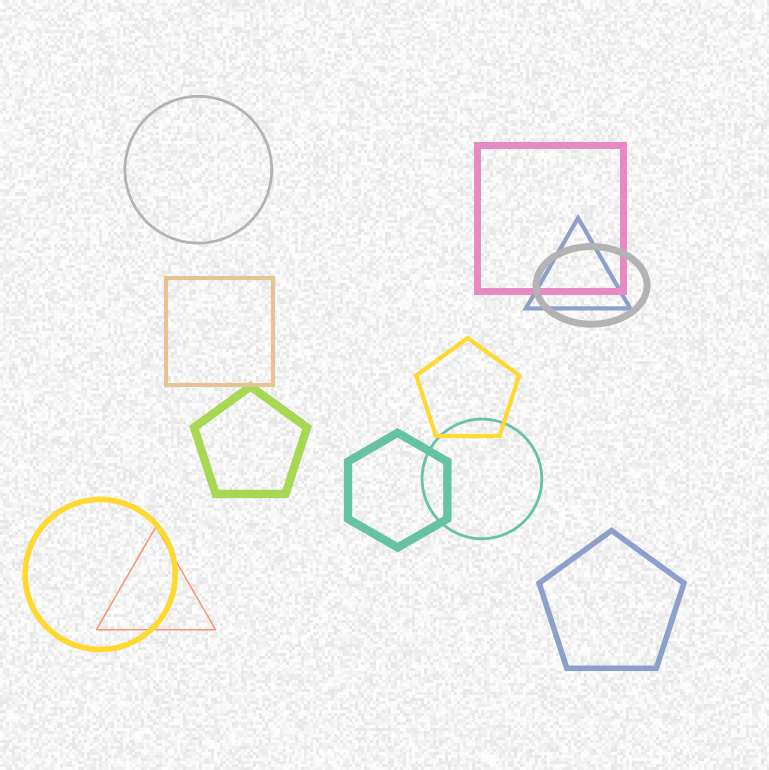[{"shape": "hexagon", "thickness": 3, "radius": 0.37, "center": [0.516, 0.363]}, {"shape": "circle", "thickness": 1, "radius": 0.39, "center": [0.626, 0.378]}, {"shape": "triangle", "thickness": 0.5, "radius": 0.45, "center": [0.203, 0.227]}, {"shape": "pentagon", "thickness": 2, "radius": 0.49, "center": [0.794, 0.212]}, {"shape": "triangle", "thickness": 1.5, "radius": 0.39, "center": [0.751, 0.639]}, {"shape": "square", "thickness": 2.5, "radius": 0.47, "center": [0.714, 0.716]}, {"shape": "pentagon", "thickness": 3, "radius": 0.39, "center": [0.325, 0.421]}, {"shape": "pentagon", "thickness": 1.5, "radius": 0.35, "center": [0.607, 0.491]}, {"shape": "circle", "thickness": 2, "radius": 0.49, "center": [0.13, 0.254]}, {"shape": "square", "thickness": 1.5, "radius": 0.35, "center": [0.286, 0.57]}, {"shape": "circle", "thickness": 1, "radius": 0.48, "center": [0.258, 0.78]}, {"shape": "oval", "thickness": 2.5, "radius": 0.36, "center": [0.768, 0.629]}]